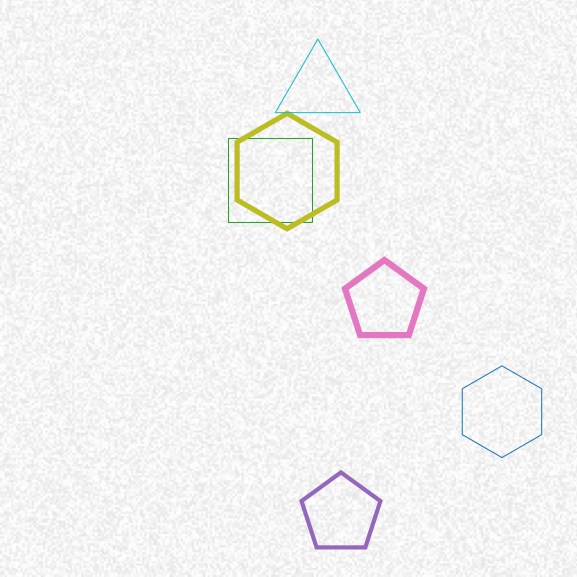[{"shape": "hexagon", "thickness": 0.5, "radius": 0.4, "center": [0.869, 0.286]}, {"shape": "square", "thickness": 0.5, "radius": 0.36, "center": [0.467, 0.688]}, {"shape": "pentagon", "thickness": 2, "radius": 0.36, "center": [0.59, 0.109]}, {"shape": "pentagon", "thickness": 3, "radius": 0.36, "center": [0.666, 0.477]}, {"shape": "hexagon", "thickness": 2.5, "radius": 0.5, "center": [0.497, 0.703]}, {"shape": "triangle", "thickness": 0.5, "radius": 0.42, "center": [0.55, 0.847]}]